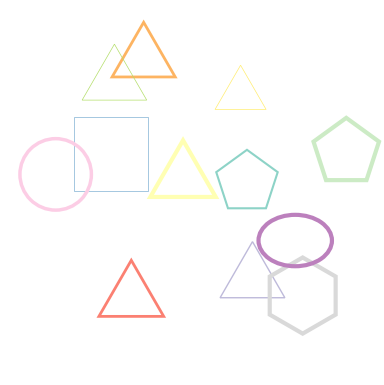[{"shape": "pentagon", "thickness": 1.5, "radius": 0.42, "center": [0.642, 0.527]}, {"shape": "triangle", "thickness": 3, "radius": 0.49, "center": [0.475, 0.537]}, {"shape": "triangle", "thickness": 1, "radius": 0.49, "center": [0.656, 0.275]}, {"shape": "triangle", "thickness": 2, "radius": 0.49, "center": [0.341, 0.227]}, {"shape": "square", "thickness": 0.5, "radius": 0.48, "center": [0.288, 0.599]}, {"shape": "triangle", "thickness": 2, "radius": 0.47, "center": [0.373, 0.847]}, {"shape": "triangle", "thickness": 0.5, "radius": 0.48, "center": [0.297, 0.788]}, {"shape": "circle", "thickness": 2.5, "radius": 0.46, "center": [0.145, 0.547]}, {"shape": "hexagon", "thickness": 3, "radius": 0.49, "center": [0.786, 0.232]}, {"shape": "oval", "thickness": 3, "radius": 0.48, "center": [0.767, 0.375]}, {"shape": "pentagon", "thickness": 3, "radius": 0.45, "center": [0.899, 0.604]}, {"shape": "triangle", "thickness": 0.5, "radius": 0.38, "center": [0.625, 0.754]}]